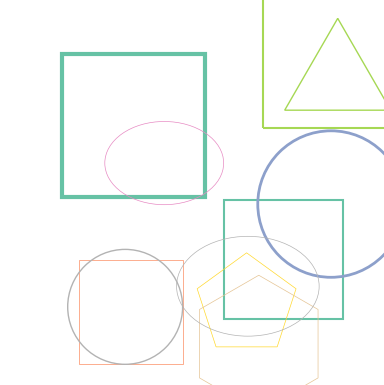[{"shape": "square", "thickness": 3, "radius": 0.92, "center": [0.347, 0.674]}, {"shape": "square", "thickness": 1.5, "radius": 0.77, "center": [0.736, 0.327]}, {"shape": "square", "thickness": 0.5, "radius": 0.68, "center": [0.34, 0.189]}, {"shape": "circle", "thickness": 2, "radius": 0.95, "center": [0.86, 0.47]}, {"shape": "oval", "thickness": 0.5, "radius": 0.77, "center": [0.427, 0.576]}, {"shape": "square", "thickness": 1.5, "radius": 0.89, "center": [0.861, 0.845]}, {"shape": "triangle", "thickness": 1, "radius": 0.8, "center": [0.877, 0.793]}, {"shape": "pentagon", "thickness": 0.5, "radius": 0.68, "center": [0.641, 0.208]}, {"shape": "hexagon", "thickness": 0.5, "radius": 0.89, "center": [0.672, 0.107]}, {"shape": "oval", "thickness": 0.5, "radius": 0.93, "center": [0.644, 0.257]}, {"shape": "circle", "thickness": 1, "radius": 0.75, "center": [0.325, 0.203]}]